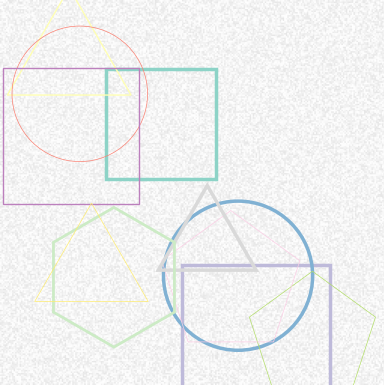[{"shape": "square", "thickness": 2.5, "radius": 0.72, "center": [0.418, 0.679]}, {"shape": "triangle", "thickness": 1, "radius": 0.93, "center": [0.18, 0.846]}, {"shape": "square", "thickness": 2.5, "radius": 0.96, "center": [0.665, 0.118]}, {"shape": "circle", "thickness": 0.5, "radius": 0.88, "center": [0.207, 0.756]}, {"shape": "circle", "thickness": 2.5, "radius": 0.97, "center": [0.618, 0.284]}, {"shape": "pentagon", "thickness": 0.5, "radius": 0.86, "center": [0.812, 0.123]}, {"shape": "pentagon", "thickness": 0.5, "radius": 0.94, "center": [0.6, 0.265]}, {"shape": "triangle", "thickness": 2.5, "radius": 0.73, "center": [0.538, 0.372]}, {"shape": "square", "thickness": 1, "radius": 0.88, "center": [0.184, 0.647]}, {"shape": "hexagon", "thickness": 2, "radius": 0.91, "center": [0.296, 0.28]}, {"shape": "triangle", "thickness": 0.5, "radius": 0.85, "center": [0.238, 0.302]}]